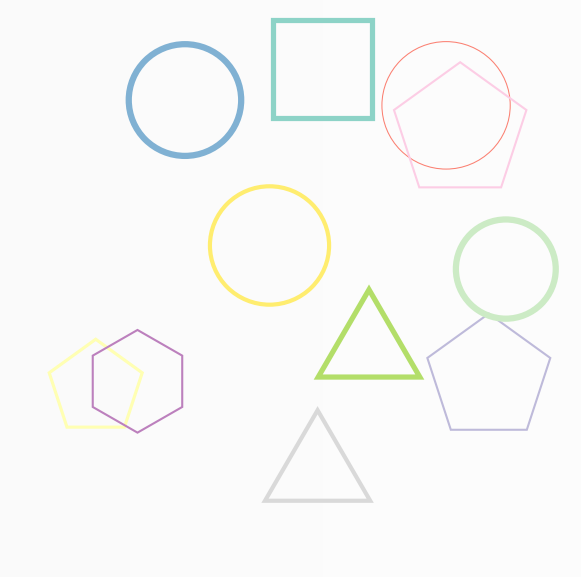[{"shape": "square", "thickness": 2.5, "radius": 0.43, "center": [0.555, 0.88]}, {"shape": "pentagon", "thickness": 1.5, "radius": 0.42, "center": [0.165, 0.328]}, {"shape": "pentagon", "thickness": 1, "radius": 0.56, "center": [0.841, 0.345]}, {"shape": "circle", "thickness": 0.5, "radius": 0.55, "center": [0.767, 0.817]}, {"shape": "circle", "thickness": 3, "radius": 0.48, "center": [0.318, 0.826]}, {"shape": "triangle", "thickness": 2.5, "radius": 0.5, "center": [0.635, 0.397]}, {"shape": "pentagon", "thickness": 1, "radius": 0.6, "center": [0.792, 0.772]}, {"shape": "triangle", "thickness": 2, "radius": 0.52, "center": [0.546, 0.184]}, {"shape": "hexagon", "thickness": 1, "radius": 0.44, "center": [0.237, 0.339]}, {"shape": "circle", "thickness": 3, "radius": 0.43, "center": [0.87, 0.533]}, {"shape": "circle", "thickness": 2, "radius": 0.51, "center": [0.464, 0.574]}]